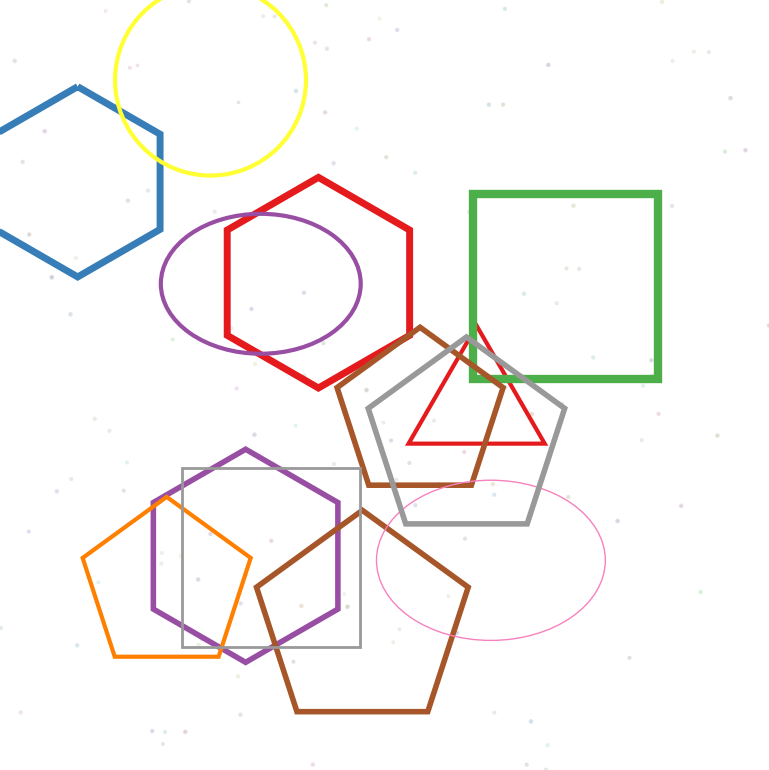[{"shape": "triangle", "thickness": 1.5, "radius": 0.51, "center": [0.619, 0.475]}, {"shape": "hexagon", "thickness": 2.5, "radius": 0.68, "center": [0.414, 0.633]}, {"shape": "hexagon", "thickness": 2.5, "radius": 0.62, "center": [0.101, 0.764]}, {"shape": "square", "thickness": 3, "radius": 0.6, "center": [0.735, 0.628]}, {"shape": "hexagon", "thickness": 2, "radius": 0.69, "center": [0.319, 0.278]}, {"shape": "oval", "thickness": 1.5, "radius": 0.65, "center": [0.339, 0.631]}, {"shape": "pentagon", "thickness": 1.5, "radius": 0.57, "center": [0.216, 0.24]}, {"shape": "circle", "thickness": 1.5, "radius": 0.62, "center": [0.273, 0.896]}, {"shape": "pentagon", "thickness": 2, "radius": 0.57, "center": [0.546, 0.462]}, {"shape": "pentagon", "thickness": 2, "radius": 0.72, "center": [0.471, 0.193]}, {"shape": "oval", "thickness": 0.5, "radius": 0.74, "center": [0.638, 0.272]}, {"shape": "pentagon", "thickness": 2, "radius": 0.67, "center": [0.606, 0.428]}, {"shape": "square", "thickness": 1, "radius": 0.58, "center": [0.352, 0.276]}]